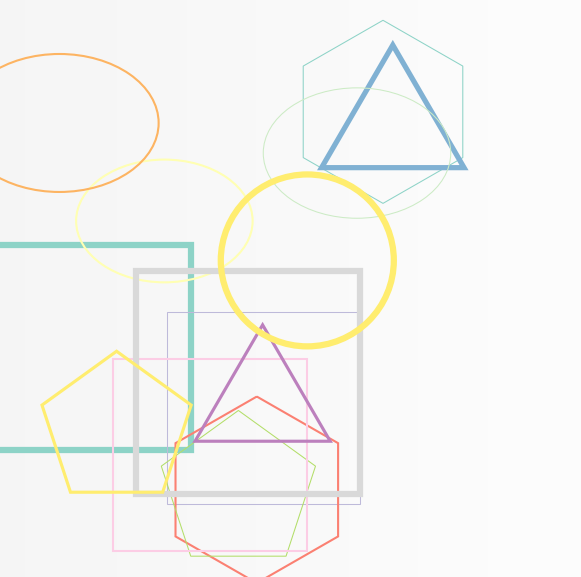[{"shape": "hexagon", "thickness": 0.5, "radius": 0.79, "center": [0.659, 0.805]}, {"shape": "square", "thickness": 3, "radius": 0.89, "center": [0.151, 0.397]}, {"shape": "oval", "thickness": 1, "radius": 0.76, "center": [0.283, 0.617]}, {"shape": "square", "thickness": 0.5, "radius": 0.83, "center": [0.454, 0.292]}, {"shape": "hexagon", "thickness": 1, "radius": 0.81, "center": [0.442, 0.151]}, {"shape": "triangle", "thickness": 2.5, "radius": 0.71, "center": [0.676, 0.78]}, {"shape": "oval", "thickness": 1, "radius": 0.85, "center": [0.102, 0.786]}, {"shape": "pentagon", "thickness": 0.5, "radius": 0.7, "center": [0.41, 0.149]}, {"shape": "square", "thickness": 1, "radius": 0.83, "center": [0.361, 0.212]}, {"shape": "square", "thickness": 3, "radius": 0.96, "center": [0.427, 0.337]}, {"shape": "triangle", "thickness": 1.5, "radius": 0.67, "center": [0.452, 0.302]}, {"shape": "oval", "thickness": 0.5, "radius": 0.81, "center": [0.614, 0.734]}, {"shape": "circle", "thickness": 3, "radius": 0.74, "center": [0.529, 0.548]}, {"shape": "pentagon", "thickness": 1.5, "radius": 0.67, "center": [0.201, 0.256]}]